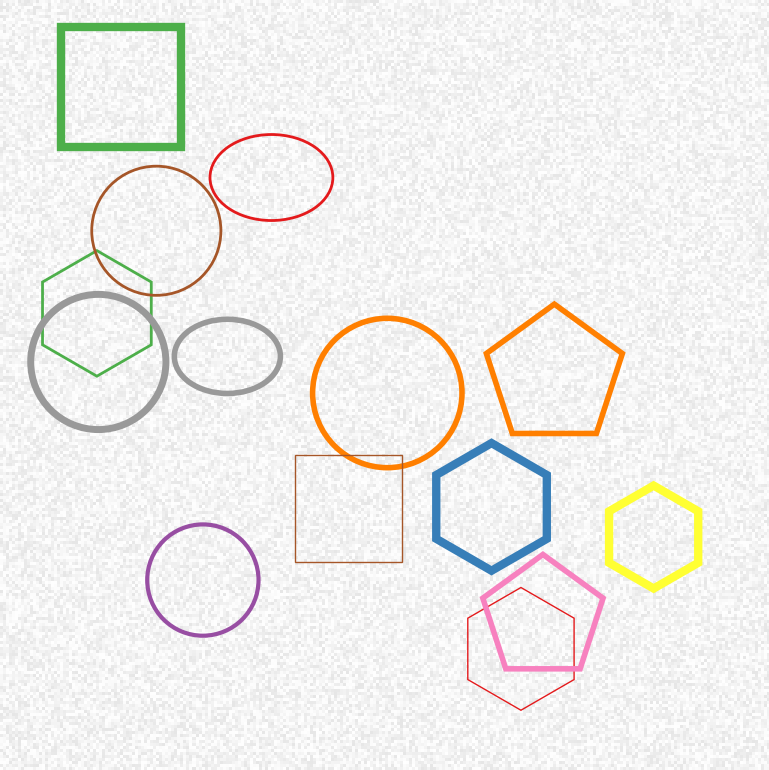[{"shape": "oval", "thickness": 1, "radius": 0.4, "center": [0.353, 0.769]}, {"shape": "hexagon", "thickness": 0.5, "radius": 0.4, "center": [0.677, 0.157]}, {"shape": "hexagon", "thickness": 3, "radius": 0.41, "center": [0.638, 0.342]}, {"shape": "hexagon", "thickness": 1, "radius": 0.41, "center": [0.126, 0.593]}, {"shape": "square", "thickness": 3, "radius": 0.39, "center": [0.158, 0.887]}, {"shape": "circle", "thickness": 1.5, "radius": 0.36, "center": [0.263, 0.247]}, {"shape": "pentagon", "thickness": 2, "radius": 0.46, "center": [0.72, 0.512]}, {"shape": "circle", "thickness": 2, "radius": 0.48, "center": [0.503, 0.49]}, {"shape": "hexagon", "thickness": 3, "radius": 0.33, "center": [0.849, 0.303]}, {"shape": "square", "thickness": 0.5, "radius": 0.35, "center": [0.452, 0.34]}, {"shape": "circle", "thickness": 1, "radius": 0.42, "center": [0.203, 0.7]}, {"shape": "pentagon", "thickness": 2, "radius": 0.41, "center": [0.705, 0.198]}, {"shape": "oval", "thickness": 2, "radius": 0.34, "center": [0.295, 0.537]}, {"shape": "circle", "thickness": 2.5, "radius": 0.44, "center": [0.128, 0.53]}]